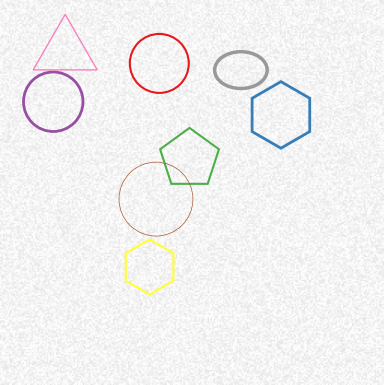[{"shape": "circle", "thickness": 1.5, "radius": 0.38, "center": [0.414, 0.835]}, {"shape": "hexagon", "thickness": 2, "radius": 0.43, "center": [0.73, 0.701]}, {"shape": "pentagon", "thickness": 1.5, "radius": 0.4, "center": [0.492, 0.587]}, {"shape": "circle", "thickness": 2, "radius": 0.39, "center": [0.138, 0.736]}, {"shape": "hexagon", "thickness": 1.5, "radius": 0.36, "center": [0.389, 0.307]}, {"shape": "circle", "thickness": 0.5, "radius": 0.48, "center": [0.405, 0.483]}, {"shape": "triangle", "thickness": 1, "radius": 0.48, "center": [0.169, 0.867]}, {"shape": "oval", "thickness": 2.5, "radius": 0.34, "center": [0.626, 0.818]}]